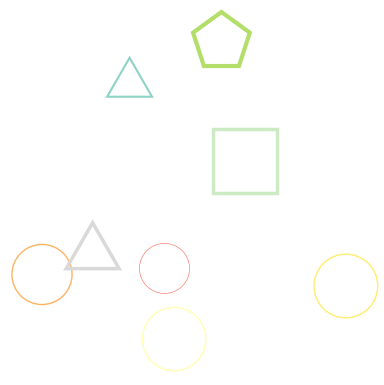[{"shape": "triangle", "thickness": 1.5, "radius": 0.34, "center": [0.337, 0.783]}, {"shape": "circle", "thickness": 1, "radius": 0.41, "center": [0.452, 0.119]}, {"shape": "circle", "thickness": 0.5, "radius": 0.33, "center": [0.427, 0.303]}, {"shape": "circle", "thickness": 1, "radius": 0.39, "center": [0.109, 0.287]}, {"shape": "pentagon", "thickness": 3, "radius": 0.39, "center": [0.575, 0.891]}, {"shape": "triangle", "thickness": 2.5, "radius": 0.4, "center": [0.241, 0.342]}, {"shape": "square", "thickness": 2.5, "radius": 0.42, "center": [0.636, 0.582]}, {"shape": "circle", "thickness": 1, "radius": 0.41, "center": [0.898, 0.257]}]